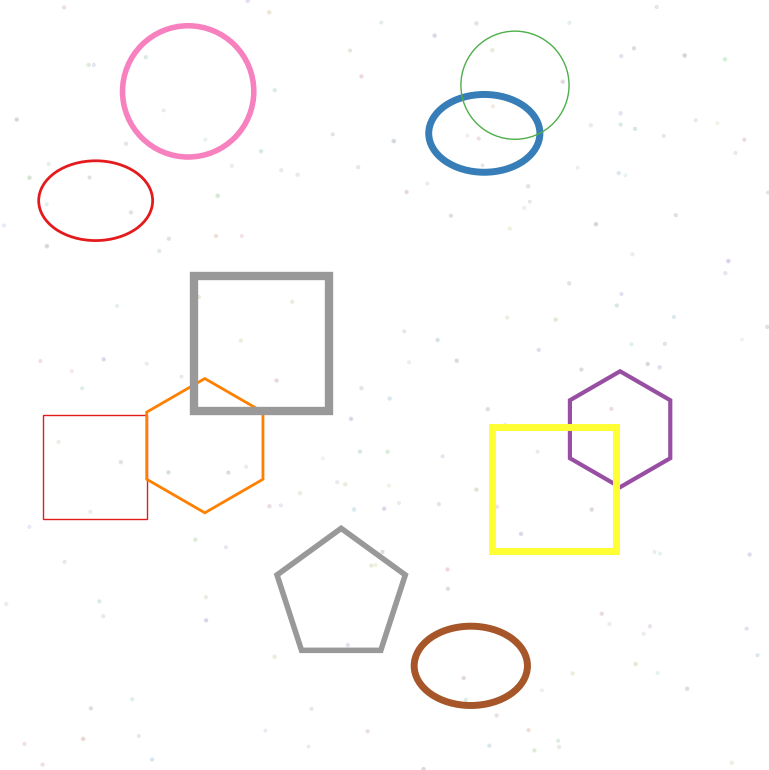[{"shape": "square", "thickness": 0.5, "radius": 0.34, "center": [0.124, 0.393]}, {"shape": "oval", "thickness": 1, "radius": 0.37, "center": [0.124, 0.739]}, {"shape": "oval", "thickness": 2.5, "radius": 0.36, "center": [0.629, 0.827]}, {"shape": "circle", "thickness": 0.5, "radius": 0.35, "center": [0.669, 0.889]}, {"shape": "hexagon", "thickness": 1.5, "radius": 0.38, "center": [0.805, 0.443]}, {"shape": "hexagon", "thickness": 1, "radius": 0.44, "center": [0.266, 0.421]}, {"shape": "square", "thickness": 2.5, "radius": 0.4, "center": [0.72, 0.365]}, {"shape": "oval", "thickness": 2.5, "radius": 0.37, "center": [0.611, 0.135]}, {"shape": "circle", "thickness": 2, "radius": 0.43, "center": [0.244, 0.881]}, {"shape": "pentagon", "thickness": 2, "radius": 0.44, "center": [0.443, 0.226]}, {"shape": "square", "thickness": 3, "radius": 0.44, "center": [0.339, 0.554]}]